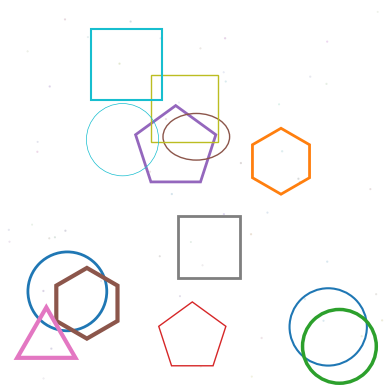[{"shape": "circle", "thickness": 2, "radius": 0.51, "center": [0.175, 0.243]}, {"shape": "circle", "thickness": 1.5, "radius": 0.5, "center": [0.852, 0.151]}, {"shape": "hexagon", "thickness": 2, "radius": 0.43, "center": [0.73, 0.581]}, {"shape": "circle", "thickness": 2.5, "radius": 0.48, "center": [0.882, 0.1]}, {"shape": "pentagon", "thickness": 1, "radius": 0.46, "center": [0.499, 0.124]}, {"shape": "pentagon", "thickness": 2, "radius": 0.55, "center": [0.456, 0.616]}, {"shape": "hexagon", "thickness": 3, "radius": 0.46, "center": [0.226, 0.212]}, {"shape": "oval", "thickness": 1, "radius": 0.43, "center": [0.51, 0.645]}, {"shape": "triangle", "thickness": 3, "radius": 0.44, "center": [0.12, 0.114]}, {"shape": "square", "thickness": 2, "radius": 0.41, "center": [0.543, 0.358]}, {"shape": "square", "thickness": 1, "radius": 0.44, "center": [0.479, 0.718]}, {"shape": "circle", "thickness": 0.5, "radius": 0.47, "center": [0.318, 0.637]}, {"shape": "square", "thickness": 1.5, "radius": 0.46, "center": [0.328, 0.832]}]